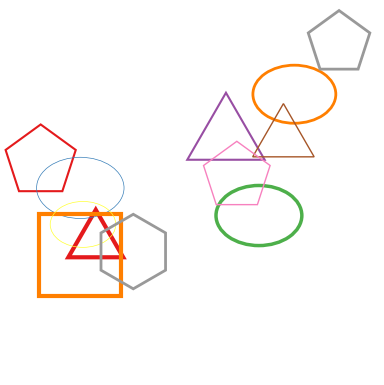[{"shape": "triangle", "thickness": 3, "radius": 0.41, "center": [0.249, 0.373]}, {"shape": "pentagon", "thickness": 1.5, "radius": 0.48, "center": [0.106, 0.581]}, {"shape": "oval", "thickness": 0.5, "radius": 0.57, "center": [0.209, 0.512]}, {"shape": "oval", "thickness": 2.5, "radius": 0.56, "center": [0.673, 0.44]}, {"shape": "triangle", "thickness": 1.5, "radius": 0.58, "center": [0.587, 0.643]}, {"shape": "square", "thickness": 3, "radius": 0.53, "center": [0.209, 0.337]}, {"shape": "oval", "thickness": 2, "radius": 0.54, "center": [0.765, 0.755]}, {"shape": "oval", "thickness": 0.5, "radius": 0.43, "center": [0.216, 0.417]}, {"shape": "triangle", "thickness": 1, "radius": 0.46, "center": [0.736, 0.639]}, {"shape": "pentagon", "thickness": 1, "radius": 0.45, "center": [0.615, 0.542]}, {"shape": "hexagon", "thickness": 2, "radius": 0.48, "center": [0.346, 0.347]}, {"shape": "pentagon", "thickness": 2, "radius": 0.42, "center": [0.881, 0.888]}]